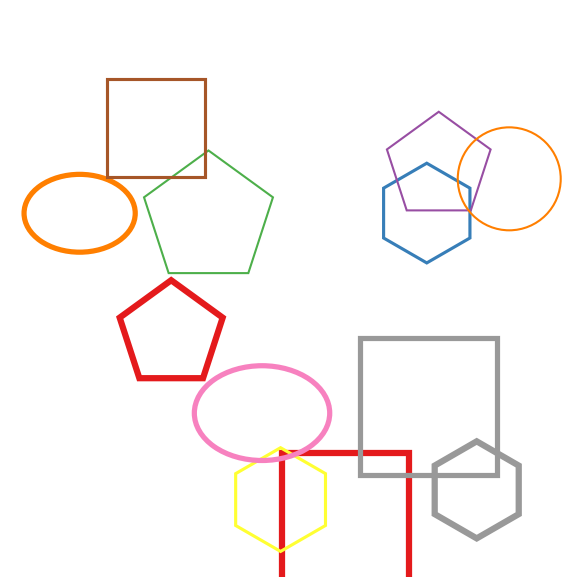[{"shape": "square", "thickness": 3, "radius": 0.55, "center": [0.598, 0.105]}, {"shape": "pentagon", "thickness": 3, "radius": 0.47, "center": [0.296, 0.42]}, {"shape": "hexagon", "thickness": 1.5, "radius": 0.43, "center": [0.739, 0.63]}, {"shape": "pentagon", "thickness": 1, "radius": 0.59, "center": [0.361, 0.621]}, {"shape": "pentagon", "thickness": 1, "radius": 0.47, "center": [0.76, 0.711]}, {"shape": "oval", "thickness": 2.5, "radius": 0.48, "center": [0.138, 0.63]}, {"shape": "circle", "thickness": 1, "radius": 0.45, "center": [0.882, 0.689]}, {"shape": "hexagon", "thickness": 1.5, "radius": 0.45, "center": [0.486, 0.134]}, {"shape": "square", "thickness": 1.5, "radius": 0.42, "center": [0.27, 0.778]}, {"shape": "oval", "thickness": 2.5, "radius": 0.59, "center": [0.454, 0.284]}, {"shape": "hexagon", "thickness": 3, "radius": 0.42, "center": [0.825, 0.151]}, {"shape": "square", "thickness": 2.5, "radius": 0.59, "center": [0.742, 0.295]}]